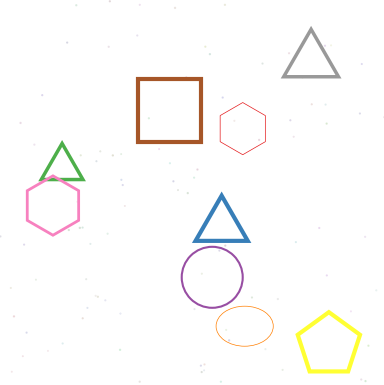[{"shape": "hexagon", "thickness": 0.5, "radius": 0.34, "center": [0.631, 0.666]}, {"shape": "triangle", "thickness": 3, "radius": 0.39, "center": [0.576, 0.414]}, {"shape": "triangle", "thickness": 2.5, "radius": 0.31, "center": [0.161, 0.565]}, {"shape": "circle", "thickness": 1.5, "radius": 0.4, "center": [0.551, 0.28]}, {"shape": "oval", "thickness": 0.5, "radius": 0.37, "center": [0.636, 0.153]}, {"shape": "pentagon", "thickness": 3, "radius": 0.43, "center": [0.854, 0.104]}, {"shape": "square", "thickness": 3, "radius": 0.41, "center": [0.439, 0.713]}, {"shape": "hexagon", "thickness": 2, "radius": 0.39, "center": [0.138, 0.466]}, {"shape": "triangle", "thickness": 2.5, "radius": 0.41, "center": [0.808, 0.842]}]